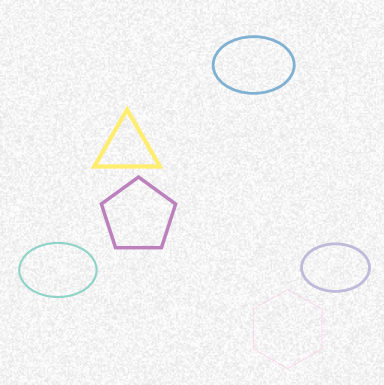[{"shape": "oval", "thickness": 1.5, "radius": 0.5, "center": [0.15, 0.299]}, {"shape": "oval", "thickness": 2, "radius": 0.44, "center": [0.871, 0.305]}, {"shape": "oval", "thickness": 2, "radius": 0.53, "center": [0.659, 0.831]}, {"shape": "hexagon", "thickness": 0.5, "radius": 0.51, "center": [0.747, 0.145]}, {"shape": "pentagon", "thickness": 2.5, "radius": 0.51, "center": [0.36, 0.439]}, {"shape": "triangle", "thickness": 3, "radius": 0.49, "center": [0.33, 0.617]}]